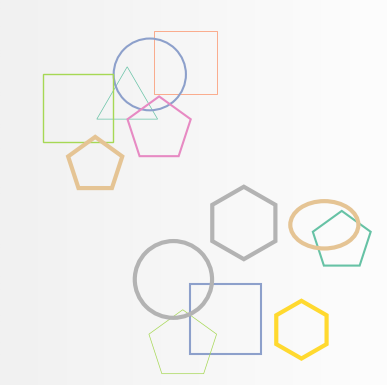[{"shape": "triangle", "thickness": 0.5, "radius": 0.45, "center": [0.328, 0.736]}, {"shape": "pentagon", "thickness": 1.5, "radius": 0.39, "center": [0.882, 0.374]}, {"shape": "square", "thickness": 0.5, "radius": 0.41, "center": [0.478, 0.838]}, {"shape": "circle", "thickness": 1.5, "radius": 0.47, "center": [0.387, 0.807]}, {"shape": "square", "thickness": 1.5, "radius": 0.45, "center": [0.582, 0.172]}, {"shape": "pentagon", "thickness": 1.5, "radius": 0.43, "center": [0.411, 0.664]}, {"shape": "square", "thickness": 1, "radius": 0.45, "center": [0.201, 0.719]}, {"shape": "pentagon", "thickness": 0.5, "radius": 0.46, "center": [0.472, 0.104]}, {"shape": "hexagon", "thickness": 3, "radius": 0.37, "center": [0.778, 0.144]}, {"shape": "pentagon", "thickness": 3, "radius": 0.37, "center": [0.246, 0.571]}, {"shape": "oval", "thickness": 3, "radius": 0.44, "center": [0.837, 0.416]}, {"shape": "circle", "thickness": 3, "radius": 0.5, "center": [0.448, 0.274]}, {"shape": "hexagon", "thickness": 3, "radius": 0.47, "center": [0.629, 0.421]}]